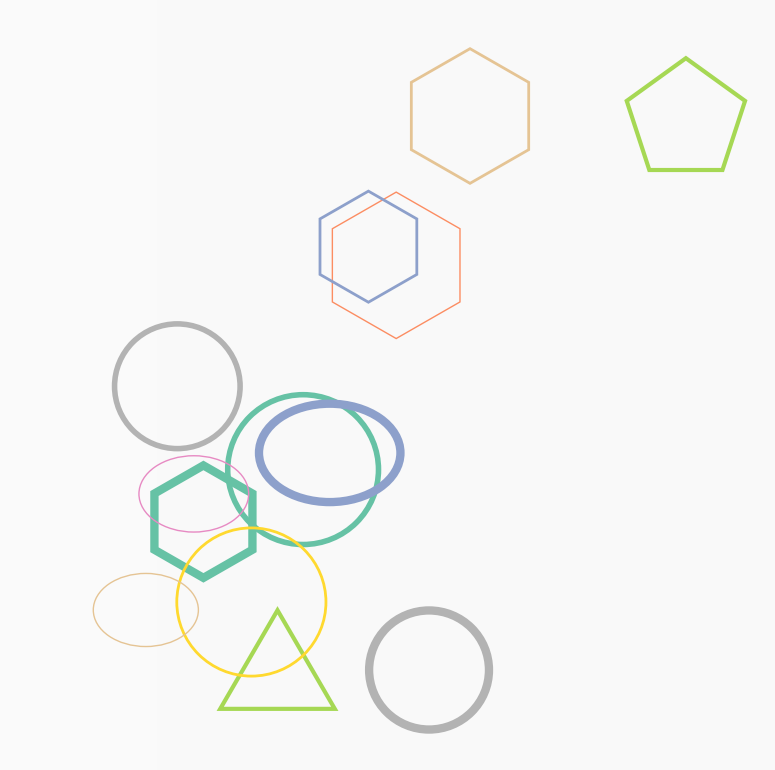[{"shape": "hexagon", "thickness": 3, "radius": 0.37, "center": [0.262, 0.323]}, {"shape": "circle", "thickness": 2, "radius": 0.49, "center": [0.391, 0.39]}, {"shape": "hexagon", "thickness": 0.5, "radius": 0.48, "center": [0.511, 0.655]}, {"shape": "oval", "thickness": 3, "radius": 0.46, "center": [0.425, 0.412]}, {"shape": "hexagon", "thickness": 1, "radius": 0.36, "center": [0.475, 0.68]}, {"shape": "oval", "thickness": 0.5, "radius": 0.35, "center": [0.25, 0.359]}, {"shape": "pentagon", "thickness": 1.5, "radius": 0.4, "center": [0.885, 0.844]}, {"shape": "triangle", "thickness": 1.5, "radius": 0.43, "center": [0.358, 0.122]}, {"shape": "circle", "thickness": 1, "radius": 0.48, "center": [0.324, 0.218]}, {"shape": "oval", "thickness": 0.5, "radius": 0.34, "center": [0.188, 0.208]}, {"shape": "hexagon", "thickness": 1, "radius": 0.44, "center": [0.606, 0.849]}, {"shape": "circle", "thickness": 2, "radius": 0.4, "center": [0.229, 0.498]}, {"shape": "circle", "thickness": 3, "radius": 0.39, "center": [0.554, 0.13]}]